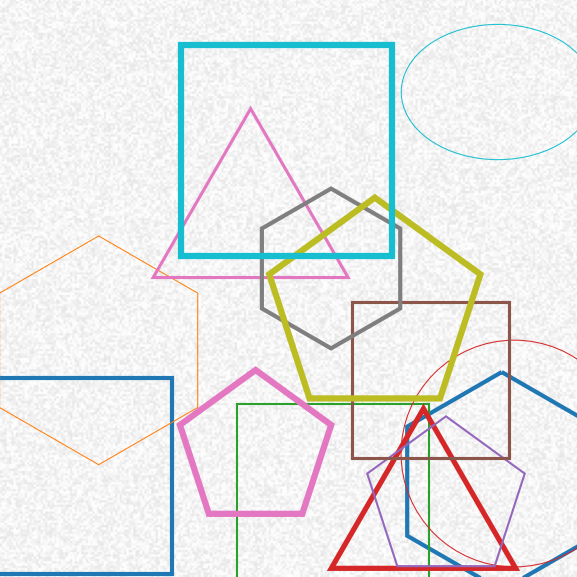[{"shape": "hexagon", "thickness": 2, "radius": 0.94, "center": [0.869, 0.166]}, {"shape": "square", "thickness": 2, "radius": 0.85, "center": [0.128, 0.174]}, {"shape": "hexagon", "thickness": 0.5, "radius": 0.99, "center": [0.171, 0.393]}, {"shape": "square", "thickness": 1, "radius": 0.83, "center": [0.577, 0.134]}, {"shape": "circle", "thickness": 0.5, "radius": 0.98, "center": [0.891, 0.214]}, {"shape": "triangle", "thickness": 2.5, "radius": 0.92, "center": [0.733, 0.107]}, {"shape": "pentagon", "thickness": 1, "radius": 0.72, "center": [0.772, 0.135]}, {"shape": "square", "thickness": 1.5, "radius": 0.68, "center": [0.745, 0.341]}, {"shape": "triangle", "thickness": 1.5, "radius": 0.97, "center": [0.434, 0.616]}, {"shape": "pentagon", "thickness": 3, "radius": 0.69, "center": [0.443, 0.221]}, {"shape": "hexagon", "thickness": 2, "radius": 0.69, "center": [0.573, 0.534]}, {"shape": "pentagon", "thickness": 3, "radius": 0.96, "center": [0.649, 0.465]}, {"shape": "oval", "thickness": 0.5, "radius": 0.84, "center": [0.862, 0.84]}, {"shape": "square", "thickness": 3, "radius": 0.91, "center": [0.496, 0.739]}]